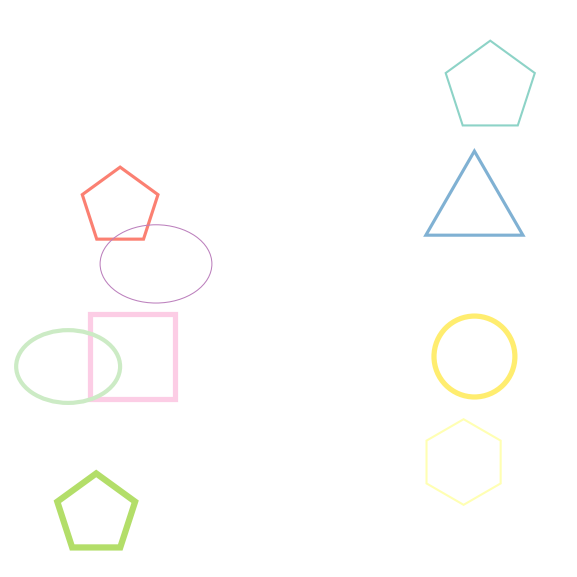[{"shape": "pentagon", "thickness": 1, "radius": 0.41, "center": [0.849, 0.848]}, {"shape": "hexagon", "thickness": 1, "radius": 0.37, "center": [0.803, 0.199]}, {"shape": "pentagon", "thickness": 1.5, "radius": 0.34, "center": [0.208, 0.641]}, {"shape": "triangle", "thickness": 1.5, "radius": 0.49, "center": [0.821, 0.64]}, {"shape": "pentagon", "thickness": 3, "radius": 0.35, "center": [0.167, 0.108]}, {"shape": "square", "thickness": 2.5, "radius": 0.37, "center": [0.229, 0.381]}, {"shape": "oval", "thickness": 0.5, "radius": 0.48, "center": [0.27, 0.542]}, {"shape": "oval", "thickness": 2, "radius": 0.45, "center": [0.118, 0.364]}, {"shape": "circle", "thickness": 2.5, "radius": 0.35, "center": [0.822, 0.382]}]